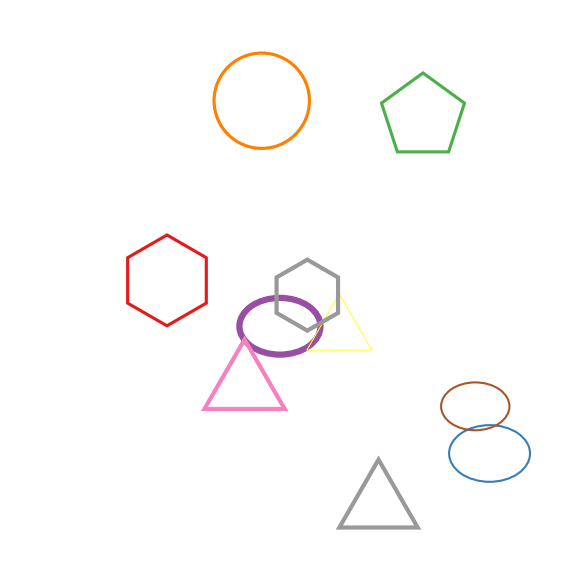[{"shape": "hexagon", "thickness": 1.5, "radius": 0.39, "center": [0.289, 0.514]}, {"shape": "oval", "thickness": 1, "radius": 0.35, "center": [0.848, 0.214]}, {"shape": "pentagon", "thickness": 1.5, "radius": 0.38, "center": [0.732, 0.797]}, {"shape": "oval", "thickness": 3, "radius": 0.35, "center": [0.485, 0.434]}, {"shape": "circle", "thickness": 1.5, "radius": 0.41, "center": [0.453, 0.825]}, {"shape": "triangle", "thickness": 0.5, "radius": 0.32, "center": [0.588, 0.425]}, {"shape": "oval", "thickness": 1, "radius": 0.3, "center": [0.823, 0.296]}, {"shape": "triangle", "thickness": 2, "radius": 0.4, "center": [0.423, 0.331]}, {"shape": "triangle", "thickness": 2, "radius": 0.39, "center": [0.655, 0.125]}, {"shape": "hexagon", "thickness": 2, "radius": 0.31, "center": [0.532, 0.488]}]